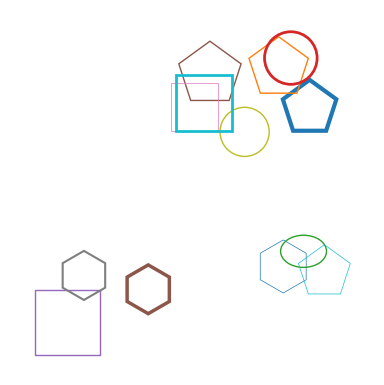[{"shape": "hexagon", "thickness": 0.5, "radius": 0.34, "center": [0.736, 0.308]}, {"shape": "pentagon", "thickness": 3, "radius": 0.37, "center": [0.804, 0.72]}, {"shape": "pentagon", "thickness": 1, "radius": 0.4, "center": [0.724, 0.824]}, {"shape": "oval", "thickness": 1, "radius": 0.3, "center": [0.788, 0.347]}, {"shape": "circle", "thickness": 2, "radius": 0.34, "center": [0.755, 0.849]}, {"shape": "square", "thickness": 1, "radius": 0.42, "center": [0.175, 0.162]}, {"shape": "hexagon", "thickness": 2.5, "radius": 0.32, "center": [0.385, 0.249]}, {"shape": "pentagon", "thickness": 1, "radius": 0.43, "center": [0.545, 0.808]}, {"shape": "square", "thickness": 0.5, "radius": 0.31, "center": [0.505, 0.723]}, {"shape": "hexagon", "thickness": 1.5, "radius": 0.32, "center": [0.218, 0.285]}, {"shape": "circle", "thickness": 1, "radius": 0.32, "center": [0.635, 0.657]}, {"shape": "pentagon", "thickness": 0.5, "radius": 0.35, "center": [0.843, 0.294]}, {"shape": "square", "thickness": 2, "radius": 0.36, "center": [0.53, 0.732]}]